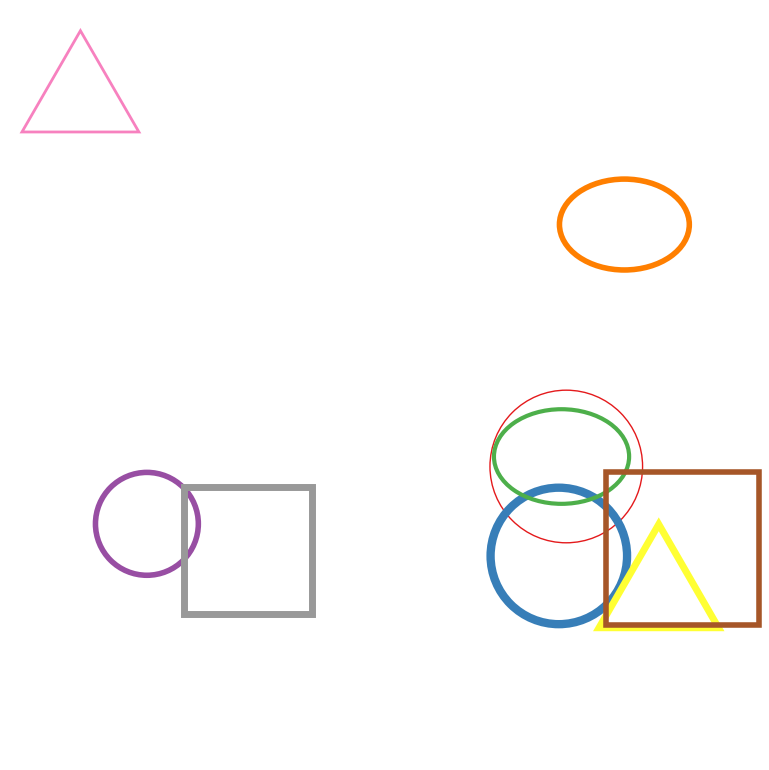[{"shape": "circle", "thickness": 0.5, "radius": 0.5, "center": [0.735, 0.394]}, {"shape": "circle", "thickness": 3, "radius": 0.44, "center": [0.726, 0.278]}, {"shape": "oval", "thickness": 1.5, "radius": 0.44, "center": [0.729, 0.407]}, {"shape": "circle", "thickness": 2, "radius": 0.33, "center": [0.191, 0.32]}, {"shape": "oval", "thickness": 2, "radius": 0.42, "center": [0.811, 0.708]}, {"shape": "triangle", "thickness": 2.5, "radius": 0.45, "center": [0.856, 0.23]}, {"shape": "square", "thickness": 2, "radius": 0.5, "center": [0.886, 0.288]}, {"shape": "triangle", "thickness": 1, "radius": 0.44, "center": [0.104, 0.872]}, {"shape": "square", "thickness": 2.5, "radius": 0.42, "center": [0.322, 0.285]}]